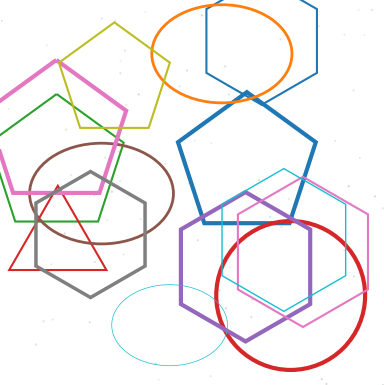[{"shape": "pentagon", "thickness": 3, "radius": 0.94, "center": [0.641, 0.572]}, {"shape": "hexagon", "thickness": 1.5, "radius": 0.83, "center": [0.68, 0.894]}, {"shape": "oval", "thickness": 2, "radius": 0.91, "center": [0.576, 0.86]}, {"shape": "pentagon", "thickness": 1.5, "radius": 0.92, "center": [0.147, 0.573]}, {"shape": "triangle", "thickness": 1.5, "radius": 0.73, "center": [0.15, 0.372]}, {"shape": "circle", "thickness": 3, "radius": 0.97, "center": [0.755, 0.232]}, {"shape": "hexagon", "thickness": 3, "radius": 0.97, "center": [0.638, 0.307]}, {"shape": "oval", "thickness": 2, "radius": 0.93, "center": [0.264, 0.497]}, {"shape": "hexagon", "thickness": 1.5, "radius": 0.98, "center": [0.787, 0.346]}, {"shape": "pentagon", "thickness": 3, "radius": 0.95, "center": [0.146, 0.653]}, {"shape": "hexagon", "thickness": 2.5, "radius": 0.82, "center": [0.235, 0.391]}, {"shape": "pentagon", "thickness": 1.5, "radius": 0.76, "center": [0.297, 0.79]}, {"shape": "hexagon", "thickness": 1, "radius": 0.93, "center": [0.737, 0.377]}, {"shape": "oval", "thickness": 0.5, "radius": 0.75, "center": [0.441, 0.155]}]